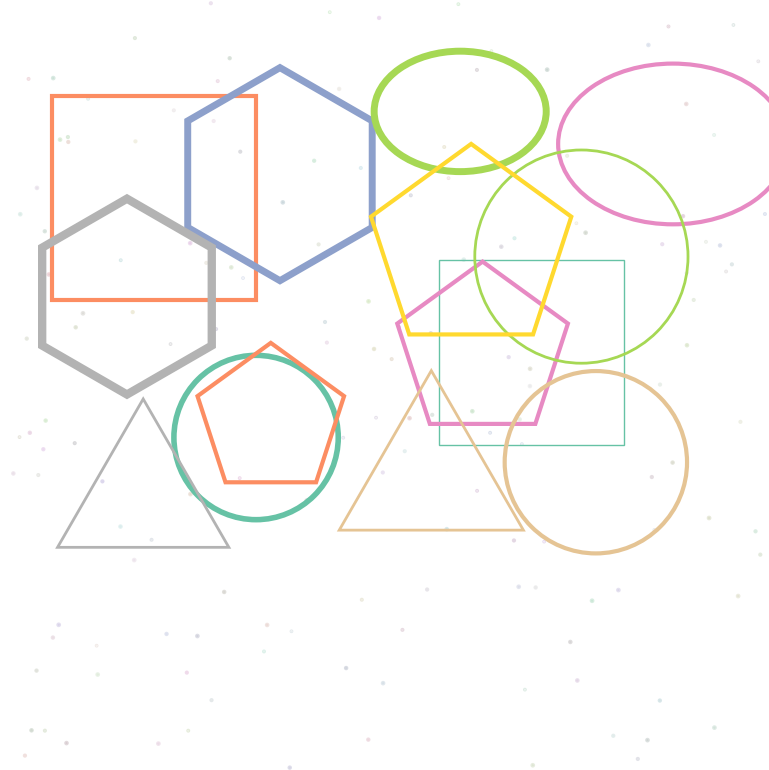[{"shape": "square", "thickness": 0.5, "radius": 0.6, "center": [0.69, 0.542]}, {"shape": "circle", "thickness": 2, "radius": 0.53, "center": [0.333, 0.432]}, {"shape": "square", "thickness": 1.5, "radius": 0.66, "center": [0.2, 0.743]}, {"shape": "pentagon", "thickness": 1.5, "radius": 0.5, "center": [0.352, 0.455]}, {"shape": "hexagon", "thickness": 2.5, "radius": 0.69, "center": [0.364, 0.774]}, {"shape": "oval", "thickness": 1.5, "radius": 0.75, "center": [0.874, 0.813]}, {"shape": "pentagon", "thickness": 1.5, "radius": 0.58, "center": [0.627, 0.544]}, {"shape": "circle", "thickness": 1, "radius": 0.69, "center": [0.755, 0.667]}, {"shape": "oval", "thickness": 2.5, "radius": 0.56, "center": [0.598, 0.855]}, {"shape": "pentagon", "thickness": 1.5, "radius": 0.68, "center": [0.612, 0.676]}, {"shape": "circle", "thickness": 1.5, "radius": 0.59, "center": [0.774, 0.4]}, {"shape": "triangle", "thickness": 1, "radius": 0.69, "center": [0.56, 0.381]}, {"shape": "hexagon", "thickness": 3, "radius": 0.64, "center": [0.165, 0.615]}, {"shape": "triangle", "thickness": 1, "radius": 0.64, "center": [0.186, 0.353]}]